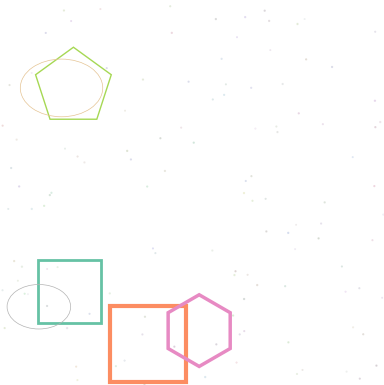[{"shape": "square", "thickness": 2, "radius": 0.41, "center": [0.181, 0.243]}, {"shape": "square", "thickness": 3, "radius": 0.49, "center": [0.383, 0.106]}, {"shape": "hexagon", "thickness": 2.5, "radius": 0.47, "center": [0.517, 0.141]}, {"shape": "pentagon", "thickness": 1, "radius": 0.52, "center": [0.191, 0.774]}, {"shape": "oval", "thickness": 0.5, "radius": 0.54, "center": [0.16, 0.772]}, {"shape": "oval", "thickness": 0.5, "radius": 0.41, "center": [0.101, 0.203]}]